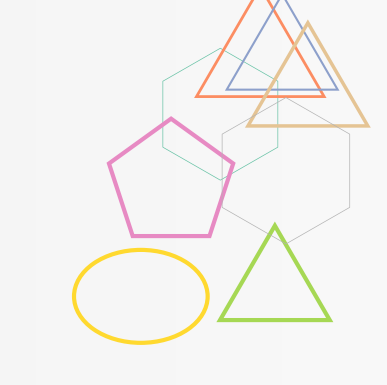[{"shape": "hexagon", "thickness": 0.5, "radius": 0.86, "center": [0.569, 0.703]}, {"shape": "triangle", "thickness": 2, "radius": 0.95, "center": [0.672, 0.844]}, {"shape": "triangle", "thickness": 1.5, "radius": 0.83, "center": [0.728, 0.85]}, {"shape": "pentagon", "thickness": 3, "radius": 0.84, "center": [0.442, 0.523]}, {"shape": "triangle", "thickness": 3, "radius": 0.82, "center": [0.709, 0.25]}, {"shape": "oval", "thickness": 3, "radius": 0.86, "center": [0.363, 0.23]}, {"shape": "triangle", "thickness": 2.5, "radius": 0.89, "center": [0.794, 0.762]}, {"shape": "hexagon", "thickness": 0.5, "radius": 0.95, "center": [0.738, 0.556]}]